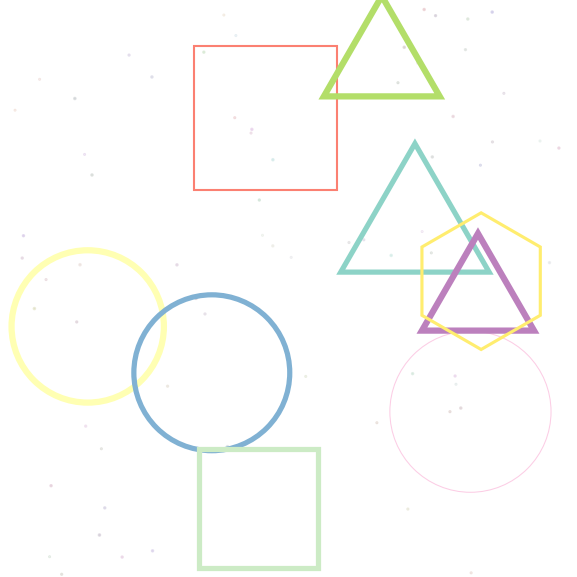[{"shape": "triangle", "thickness": 2.5, "radius": 0.74, "center": [0.719, 0.602]}, {"shape": "circle", "thickness": 3, "radius": 0.66, "center": [0.152, 0.434]}, {"shape": "square", "thickness": 1, "radius": 0.62, "center": [0.459, 0.795]}, {"shape": "circle", "thickness": 2.5, "radius": 0.67, "center": [0.367, 0.354]}, {"shape": "triangle", "thickness": 3, "radius": 0.58, "center": [0.661, 0.89]}, {"shape": "circle", "thickness": 0.5, "radius": 0.7, "center": [0.815, 0.286]}, {"shape": "triangle", "thickness": 3, "radius": 0.56, "center": [0.828, 0.483]}, {"shape": "square", "thickness": 2.5, "radius": 0.52, "center": [0.447, 0.118]}, {"shape": "hexagon", "thickness": 1.5, "radius": 0.59, "center": [0.833, 0.512]}]